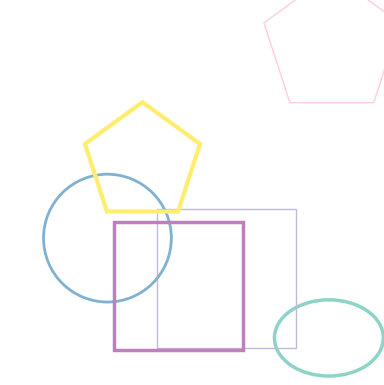[{"shape": "oval", "thickness": 2.5, "radius": 0.71, "center": [0.854, 0.122]}, {"shape": "square", "thickness": 1, "radius": 0.91, "center": [0.588, 0.277]}, {"shape": "circle", "thickness": 2, "radius": 0.83, "center": [0.279, 0.382]}, {"shape": "pentagon", "thickness": 1, "radius": 0.93, "center": [0.862, 0.883]}, {"shape": "square", "thickness": 2.5, "radius": 0.83, "center": [0.463, 0.257]}, {"shape": "pentagon", "thickness": 3, "radius": 0.79, "center": [0.37, 0.578]}]